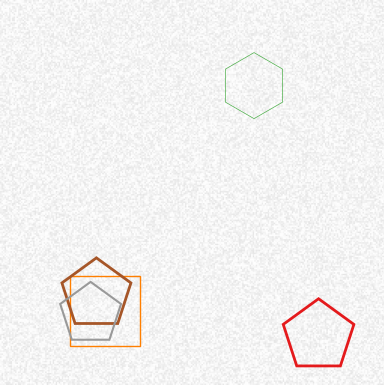[{"shape": "pentagon", "thickness": 2, "radius": 0.48, "center": [0.827, 0.128]}, {"shape": "hexagon", "thickness": 0.5, "radius": 0.43, "center": [0.66, 0.778]}, {"shape": "square", "thickness": 1, "radius": 0.45, "center": [0.272, 0.192]}, {"shape": "pentagon", "thickness": 2, "radius": 0.47, "center": [0.25, 0.236]}, {"shape": "pentagon", "thickness": 1.5, "radius": 0.42, "center": [0.235, 0.185]}]